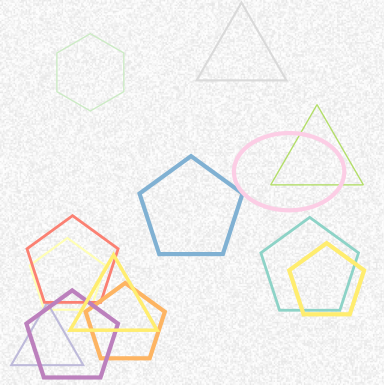[{"shape": "pentagon", "thickness": 2, "radius": 0.67, "center": [0.804, 0.302]}, {"shape": "pentagon", "thickness": 1.5, "radius": 0.51, "center": [0.175, 0.279]}, {"shape": "triangle", "thickness": 1.5, "radius": 0.54, "center": [0.123, 0.106]}, {"shape": "pentagon", "thickness": 2, "radius": 0.62, "center": [0.188, 0.315]}, {"shape": "pentagon", "thickness": 3, "radius": 0.7, "center": [0.496, 0.454]}, {"shape": "pentagon", "thickness": 3, "radius": 0.54, "center": [0.325, 0.157]}, {"shape": "triangle", "thickness": 1, "radius": 0.69, "center": [0.823, 0.589]}, {"shape": "oval", "thickness": 3, "radius": 0.72, "center": [0.751, 0.554]}, {"shape": "triangle", "thickness": 1.5, "radius": 0.67, "center": [0.627, 0.859]}, {"shape": "pentagon", "thickness": 3, "radius": 0.63, "center": [0.187, 0.121]}, {"shape": "hexagon", "thickness": 1, "radius": 0.5, "center": [0.235, 0.812]}, {"shape": "triangle", "thickness": 2.5, "radius": 0.65, "center": [0.295, 0.208]}, {"shape": "pentagon", "thickness": 3, "radius": 0.51, "center": [0.849, 0.266]}]